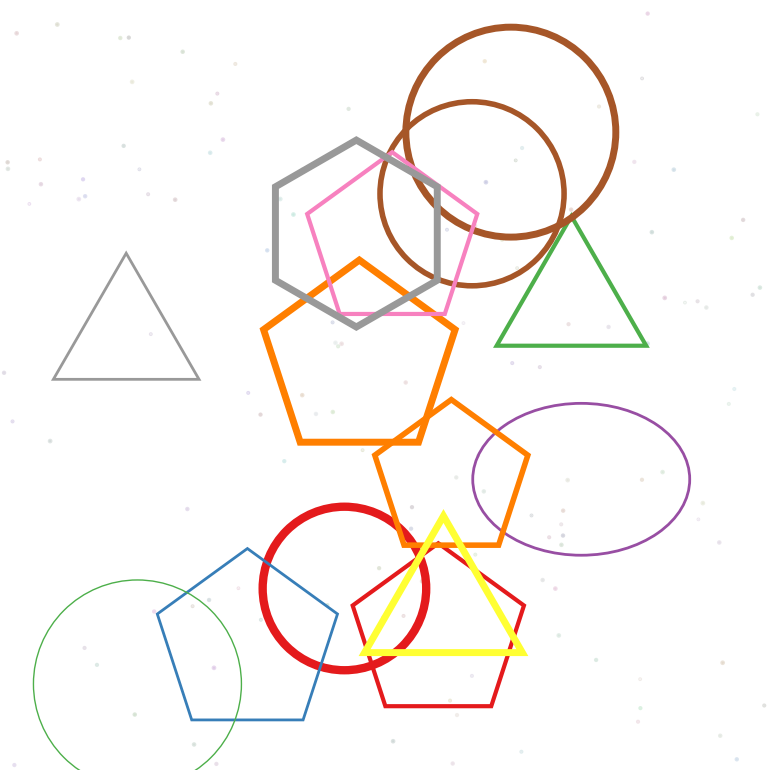[{"shape": "circle", "thickness": 3, "radius": 0.53, "center": [0.447, 0.236]}, {"shape": "pentagon", "thickness": 1.5, "radius": 0.58, "center": [0.569, 0.177]}, {"shape": "pentagon", "thickness": 1, "radius": 0.62, "center": [0.321, 0.165]}, {"shape": "triangle", "thickness": 1.5, "radius": 0.56, "center": [0.742, 0.607]}, {"shape": "circle", "thickness": 0.5, "radius": 0.68, "center": [0.178, 0.112]}, {"shape": "oval", "thickness": 1, "radius": 0.7, "center": [0.755, 0.378]}, {"shape": "pentagon", "thickness": 2.5, "radius": 0.65, "center": [0.467, 0.531]}, {"shape": "pentagon", "thickness": 2, "radius": 0.52, "center": [0.586, 0.377]}, {"shape": "triangle", "thickness": 2.5, "radius": 0.59, "center": [0.576, 0.212]}, {"shape": "circle", "thickness": 2.5, "radius": 0.68, "center": [0.663, 0.828]}, {"shape": "circle", "thickness": 2, "radius": 0.6, "center": [0.613, 0.748]}, {"shape": "pentagon", "thickness": 1.5, "radius": 0.58, "center": [0.509, 0.686]}, {"shape": "triangle", "thickness": 1, "radius": 0.55, "center": [0.164, 0.562]}, {"shape": "hexagon", "thickness": 2.5, "radius": 0.61, "center": [0.463, 0.697]}]